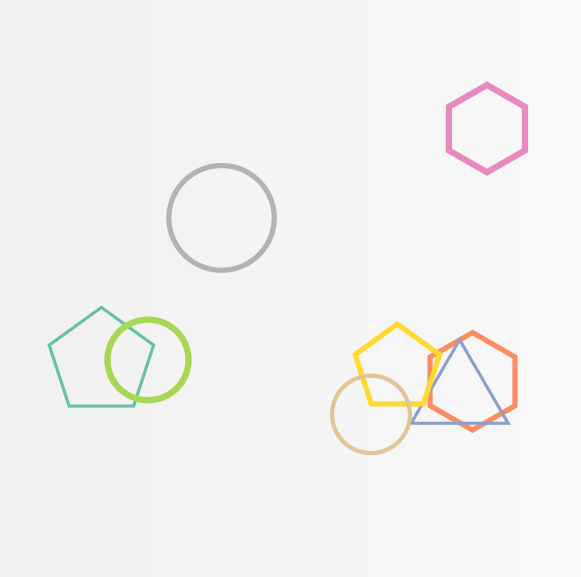[{"shape": "pentagon", "thickness": 1.5, "radius": 0.47, "center": [0.174, 0.372]}, {"shape": "hexagon", "thickness": 2.5, "radius": 0.42, "center": [0.813, 0.339]}, {"shape": "triangle", "thickness": 1.5, "radius": 0.48, "center": [0.791, 0.314]}, {"shape": "hexagon", "thickness": 3, "radius": 0.38, "center": [0.838, 0.776]}, {"shape": "circle", "thickness": 3, "radius": 0.35, "center": [0.255, 0.376]}, {"shape": "pentagon", "thickness": 2.5, "radius": 0.38, "center": [0.684, 0.362]}, {"shape": "circle", "thickness": 2, "radius": 0.34, "center": [0.638, 0.282]}, {"shape": "circle", "thickness": 2.5, "radius": 0.45, "center": [0.381, 0.622]}]